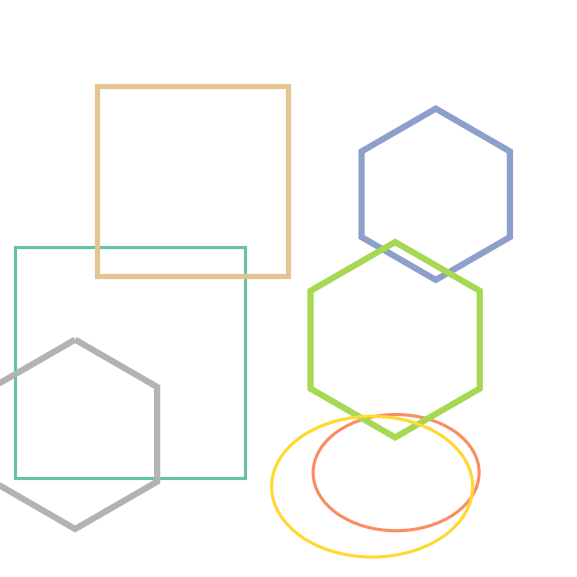[{"shape": "square", "thickness": 1.5, "radius": 1.0, "center": [0.225, 0.371]}, {"shape": "oval", "thickness": 1.5, "radius": 0.72, "center": [0.686, 0.181]}, {"shape": "hexagon", "thickness": 3, "radius": 0.74, "center": [0.755, 0.663]}, {"shape": "hexagon", "thickness": 3, "radius": 0.85, "center": [0.684, 0.411]}, {"shape": "oval", "thickness": 1.5, "radius": 0.87, "center": [0.644, 0.156]}, {"shape": "square", "thickness": 2.5, "radius": 0.82, "center": [0.333, 0.686]}, {"shape": "hexagon", "thickness": 3, "radius": 0.82, "center": [0.13, 0.247]}]